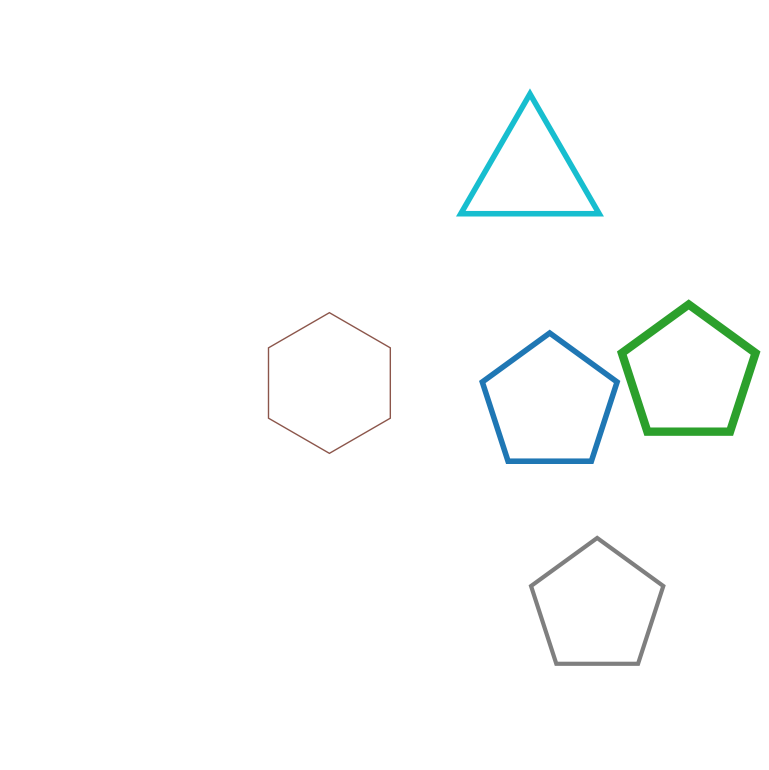[{"shape": "pentagon", "thickness": 2, "radius": 0.46, "center": [0.714, 0.475]}, {"shape": "pentagon", "thickness": 3, "radius": 0.46, "center": [0.894, 0.513]}, {"shape": "hexagon", "thickness": 0.5, "radius": 0.46, "center": [0.428, 0.503]}, {"shape": "pentagon", "thickness": 1.5, "radius": 0.45, "center": [0.776, 0.211]}, {"shape": "triangle", "thickness": 2, "radius": 0.52, "center": [0.688, 0.774]}]